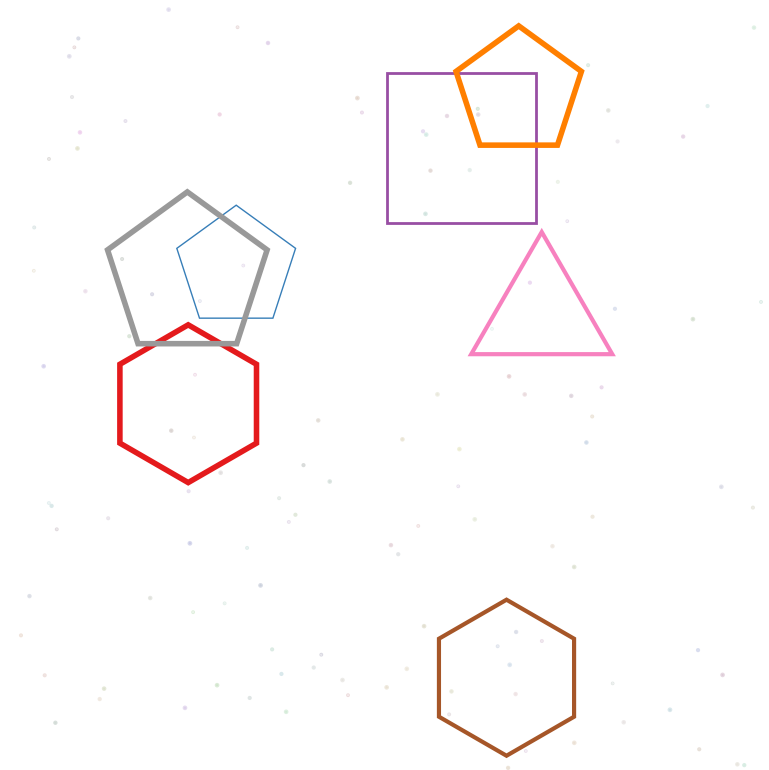[{"shape": "hexagon", "thickness": 2, "radius": 0.51, "center": [0.244, 0.476]}, {"shape": "pentagon", "thickness": 0.5, "radius": 0.41, "center": [0.307, 0.652]}, {"shape": "square", "thickness": 1, "radius": 0.48, "center": [0.6, 0.808]}, {"shape": "pentagon", "thickness": 2, "radius": 0.43, "center": [0.674, 0.881]}, {"shape": "hexagon", "thickness": 1.5, "radius": 0.51, "center": [0.658, 0.12]}, {"shape": "triangle", "thickness": 1.5, "radius": 0.53, "center": [0.704, 0.593]}, {"shape": "pentagon", "thickness": 2, "radius": 0.54, "center": [0.243, 0.642]}]